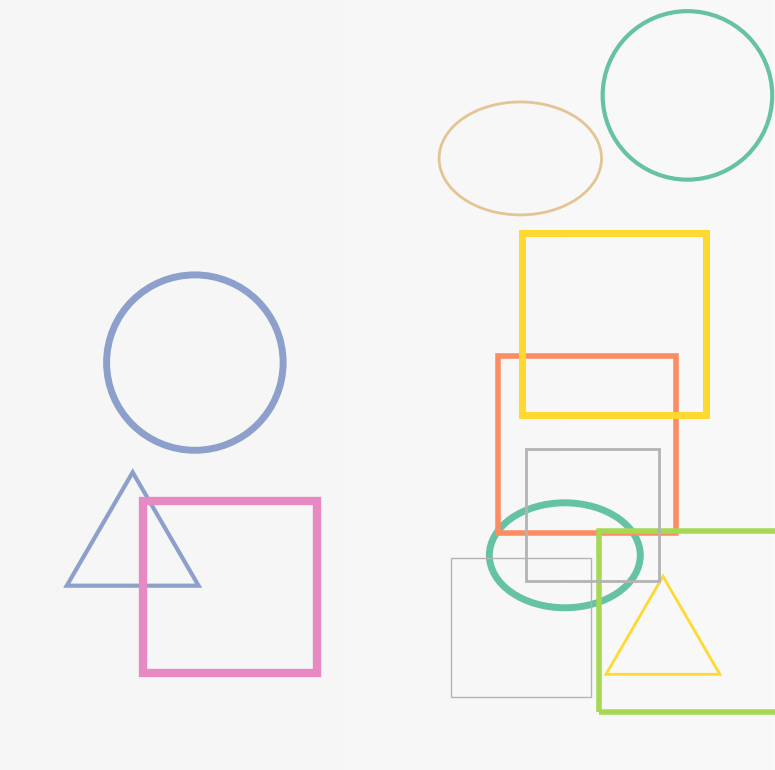[{"shape": "oval", "thickness": 2.5, "radius": 0.49, "center": [0.729, 0.279]}, {"shape": "circle", "thickness": 1.5, "radius": 0.55, "center": [0.887, 0.876]}, {"shape": "square", "thickness": 2, "radius": 0.57, "center": [0.757, 0.423]}, {"shape": "triangle", "thickness": 1.5, "radius": 0.49, "center": [0.171, 0.288]}, {"shape": "circle", "thickness": 2.5, "radius": 0.57, "center": [0.251, 0.529]}, {"shape": "square", "thickness": 3, "radius": 0.56, "center": [0.297, 0.238]}, {"shape": "square", "thickness": 2, "radius": 0.59, "center": [0.89, 0.193]}, {"shape": "triangle", "thickness": 1, "radius": 0.42, "center": [0.855, 0.167]}, {"shape": "square", "thickness": 2.5, "radius": 0.59, "center": [0.792, 0.58]}, {"shape": "oval", "thickness": 1, "radius": 0.52, "center": [0.671, 0.794]}, {"shape": "square", "thickness": 0.5, "radius": 0.45, "center": [0.672, 0.185]}, {"shape": "square", "thickness": 1, "radius": 0.43, "center": [0.764, 0.332]}]